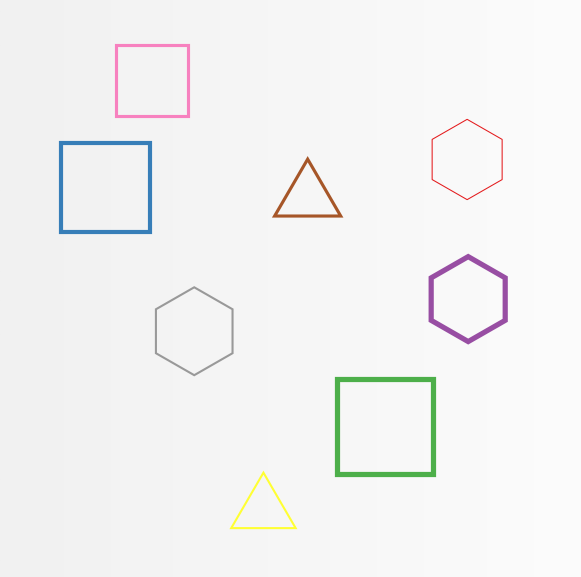[{"shape": "hexagon", "thickness": 0.5, "radius": 0.35, "center": [0.804, 0.723]}, {"shape": "square", "thickness": 2, "radius": 0.38, "center": [0.181, 0.675]}, {"shape": "square", "thickness": 2.5, "radius": 0.41, "center": [0.662, 0.261]}, {"shape": "hexagon", "thickness": 2.5, "radius": 0.37, "center": [0.805, 0.481]}, {"shape": "triangle", "thickness": 1, "radius": 0.32, "center": [0.453, 0.117]}, {"shape": "triangle", "thickness": 1.5, "radius": 0.33, "center": [0.529, 0.658]}, {"shape": "square", "thickness": 1.5, "radius": 0.31, "center": [0.261, 0.86]}, {"shape": "hexagon", "thickness": 1, "radius": 0.38, "center": [0.334, 0.426]}]